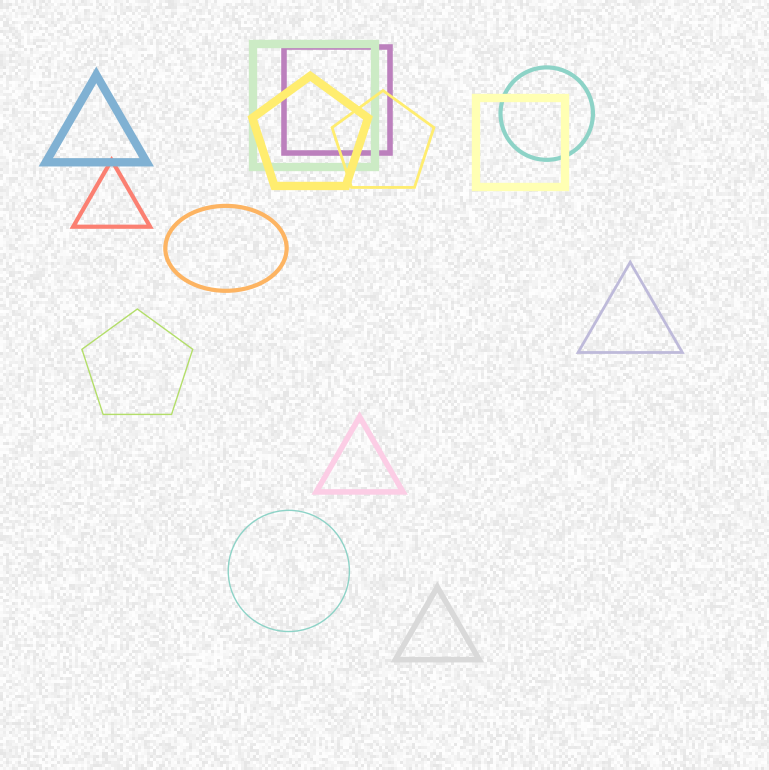[{"shape": "circle", "thickness": 0.5, "radius": 0.39, "center": [0.375, 0.259]}, {"shape": "circle", "thickness": 1.5, "radius": 0.3, "center": [0.71, 0.852]}, {"shape": "square", "thickness": 3, "radius": 0.29, "center": [0.676, 0.815]}, {"shape": "triangle", "thickness": 1, "radius": 0.39, "center": [0.818, 0.581]}, {"shape": "triangle", "thickness": 1.5, "radius": 0.29, "center": [0.145, 0.734]}, {"shape": "triangle", "thickness": 3, "radius": 0.38, "center": [0.125, 0.827]}, {"shape": "oval", "thickness": 1.5, "radius": 0.39, "center": [0.293, 0.677]}, {"shape": "pentagon", "thickness": 0.5, "radius": 0.38, "center": [0.178, 0.523]}, {"shape": "triangle", "thickness": 2, "radius": 0.33, "center": [0.467, 0.394]}, {"shape": "triangle", "thickness": 2, "radius": 0.31, "center": [0.568, 0.175]}, {"shape": "square", "thickness": 2, "radius": 0.34, "center": [0.438, 0.871]}, {"shape": "square", "thickness": 3, "radius": 0.4, "center": [0.407, 0.863]}, {"shape": "pentagon", "thickness": 1, "radius": 0.35, "center": [0.497, 0.813]}, {"shape": "pentagon", "thickness": 3, "radius": 0.39, "center": [0.403, 0.822]}]